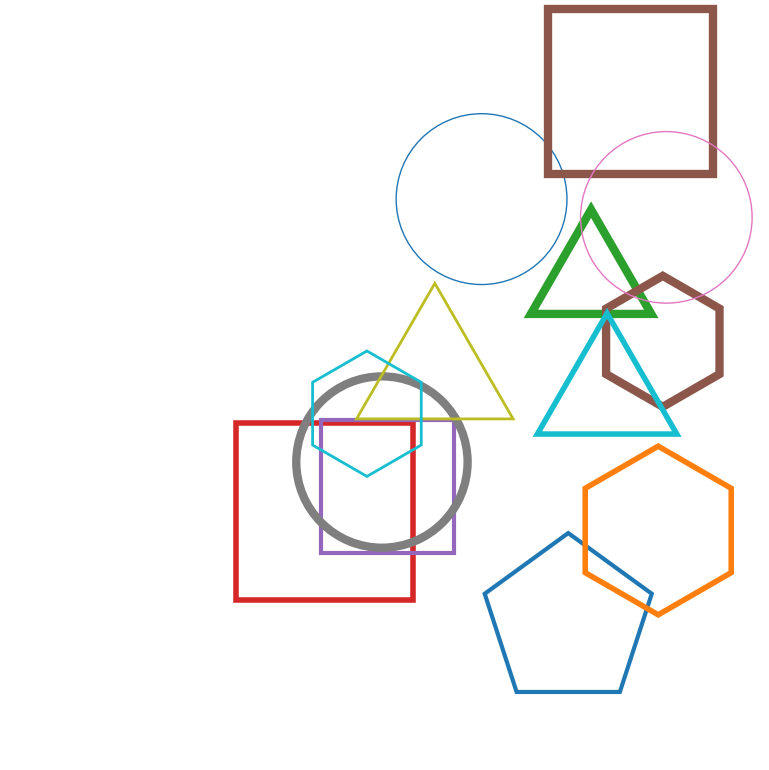[{"shape": "circle", "thickness": 0.5, "radius": 0.55, "center": [0.625, 0.741]}, {"shape": "pentagon", "thickness": 1.5, "radius": 0.57, "center": [0.738, 0.194]}, {"shape": "hexagon", "thickness": 2, "radius": 0.55, "center": [0.855, 0.311]}, {"shape": "triangle", "thickness": 3, "radius": 0.45, "center": [0.768, 0.637]}, {"shape": "square", "thickness": 2, "radius": 0.57, "center": [0.422, 0.336]}, {"shape": "square", "thickness": 1.5, "radius": 0.43, "center": [0.503, 0.368]}, {"shape": "hexagon", "thickness": 3, "radius": 0.43, "center": [0.861, 0.557]}, {"shape": "square", "thickness": 3, "radius": 0.54, "center": [0.819, 0.881]}, {"shape": "circle", "thickness": 0.5, "radius": 0.56, "center": [0.865, 0.718]}, {"shape": "circle", "thickness": 3, "radius": 0.56, "center": [0.496, 0.4]}, {"shape": "triangle", "thickness": 1, "radius": 0.59, "center": [0.565, 0.515]}, {"shape": "hexagon", "thickness": 1, "radius": 0.41, "center": [0.477, 0.463]}, {"shape": "triangle", "thickness": 2, "radius": 0.52, "center": [0.788, 0.489]}]